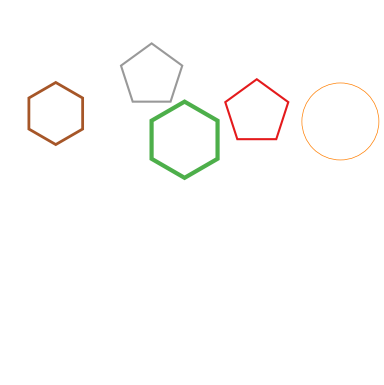[{"shape": "pentagon", "thickness": 1.5, "radius": 0.43, "center": [0.667, 0.708]}, {"shape": "hexagon", "thickness": 3, "radius": 0.49, "center": [0.479, 0.637]}, {"shape": "circle", "thickness": 0.5, "radius": 0.5, "center": [0.884, 0.685]}, {"shape": "hexagon", "thickness": 2, "radius": 0.4, "center": [0.145, 0.705]}, {"shape": "pentagon", "thickness": 1.5, "radius": 0.42, "center": [0.394, 0.804]}]